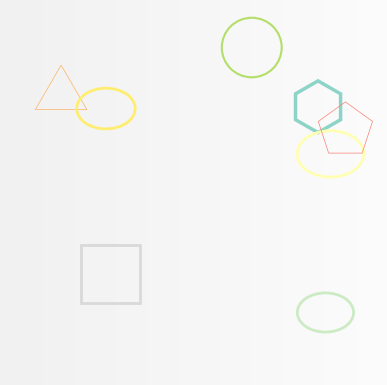[{"shape": "hexagon", "thickness": 2.5, "radius": 0.34, "center": [0.821, 0.723]}, {"shape": "oval", "thickness": 2, "radius": 0.43, "center": [0.853, 0.6]}, {"shape": "pentagon", "thickness": 0.5, "radius": 0.37, "center": [0.891, 0.662]}, {"shape": "triangle", "thickness": 0.5, "radius": 0.39, "center": [0.158, 0.754]}, {"shape": "circle", "thickness": 1.5, "radius": 0.39, "center": [0.65, 0.877]}, {"shape": "square", "thickness": 2, "radius": 0.38, "center": [0.285, 0.288]}, {"shape": "oval", "thickness": 2, "radius": 0.36, "center": [0.84, 0.188]}, {"shape": "oval", "thickness": 2, "radius": 0.38, "center": [0.273, 0.718]}]